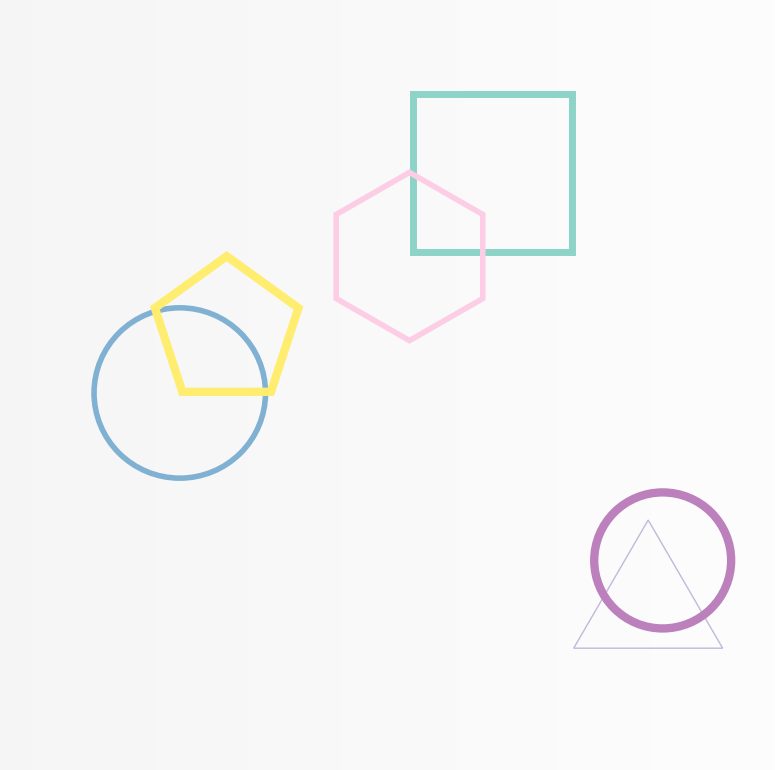[{"shape": "square", "thickness": 2.5, "radius": 0.51, "center": [0.635, 0.776]}, {"shape": "triangle", "thickness": 0.5, "radius": 0.55, "center": [0.836, 0.214]}, {"shape": "circle", "thickness": 2, "radius": 0.55, "center": [0.232, 0.49]}, {"shape": "hexagon", "thickness": 2, "radius": 0.55, "center": [0.528, 0.667]}, {"shape": "circle", "thickness": 3, "radius": 0.44, "center": [0.855, 0.272]}, {"shape": "pentagon", "thickness": 3, "radius": 0.49, "center": [0.292, 0.57]}]